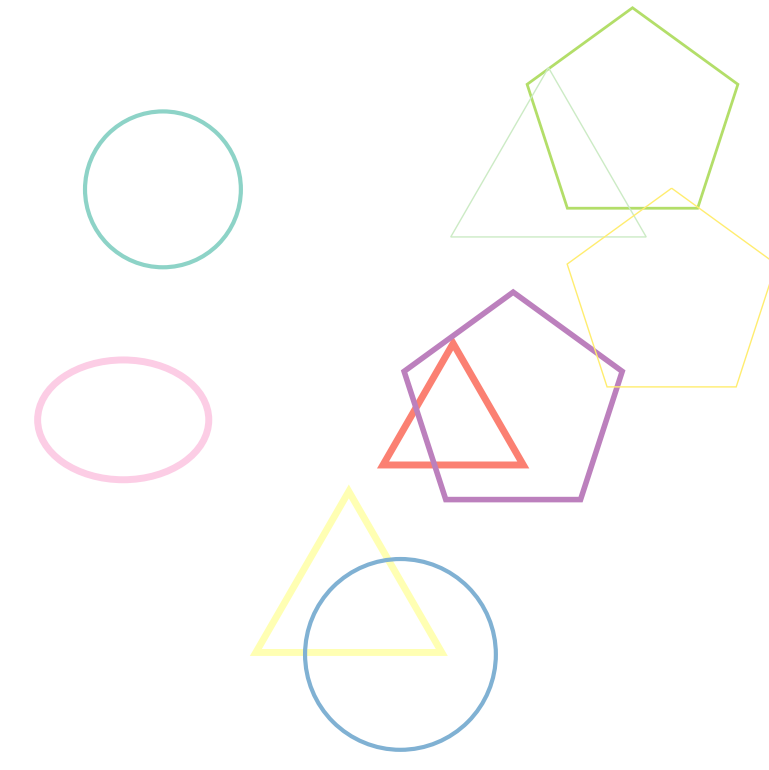[{"shape": "circle", "thickness": 1.5, "radius": 0.51, "center": [0.212, 0.754]}, {"shape": "triangle", "thickness": 2.5, "radius": 0.7, "center": [0.453, 0.222]}, {"shape": "triangle", "thickness": 2.5, "radius": 0.53, "center": [0.589, 0.449]}, {"shape": "circle", "thickness": 1.5, "radius": 0.62, "center": [0.52, 0.15]}, {"shape": "pentagon", "thickness": 1, "radius": 0.72, "center": [0.821, 0.846]}, {"shape": "oval", "thickness": 2.5, "radius": 0.56, "center": [0.16, 0.455]}, {"shape": "pentagon", "thickness": 2, "radius": 0.74, "center": [0.666, 0.472]}, {"shape": "triangle", "thickness": 0.5, "radius": 0.73, "center": [0.712, 0.766]}, {"shape": "pentagon", "thickness": 0.5, "radius": 0.71, "center": [0.872, 0.613]}]